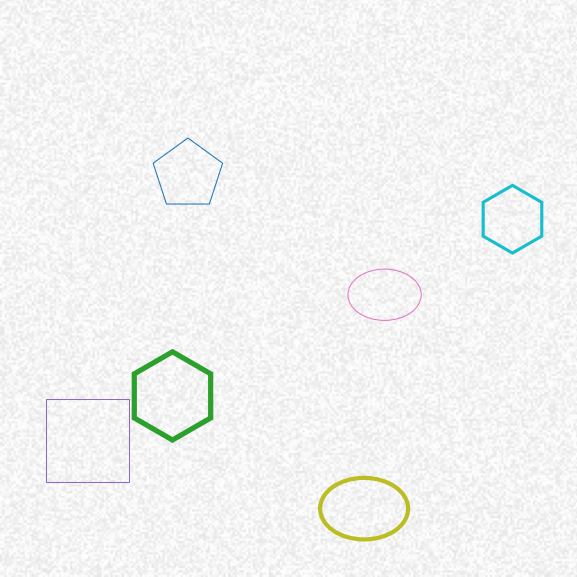[{"shape": "pentagon", "thickness": 0.5, "radius": 0.32, "center": [0.325, 0.697]}, {"shape": "hexagon", "thickness": 2.5, "radius": 0.38, "center": [0.299, 0.314]}, {"shape": "square", "thickness": 0.5, "radius": 0.36, "center": [0.152, 0.236]}, {"shape": "oval", "thickness": 0.5, "radius": 0.32, "center": [0.666, 0.489]}, {"shape": "oval", "thickness": 2, "radius": 0.38, "center": [0.631, 0.118]}, {"shape": "hexagon", "thickness": 1.5, "radius": 0.29, "center": [0.887, 0.62]}]